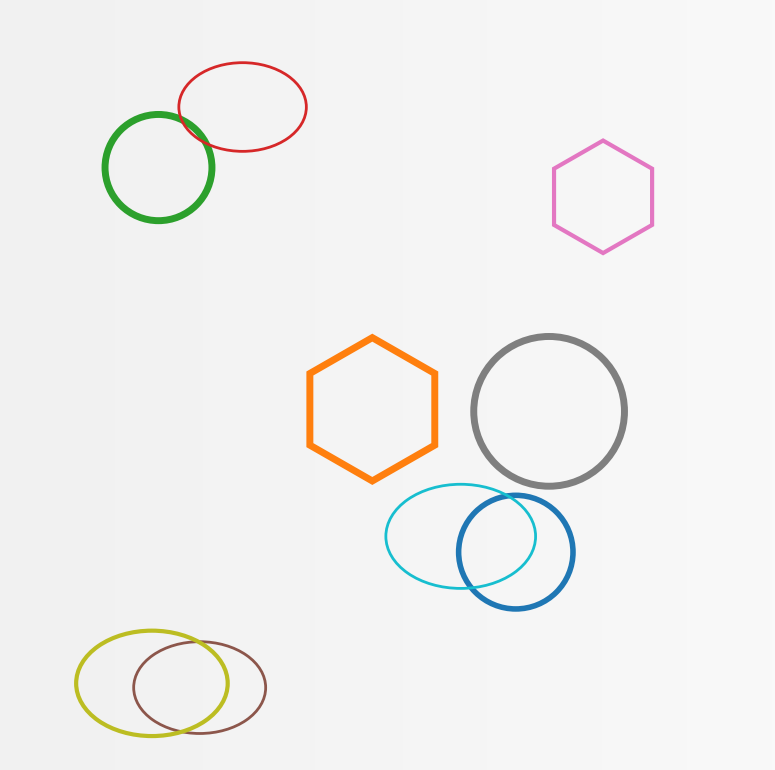[{"shape": "circle", "thickness": 2, "radius": 0.37, "center": [0.666, 0.283]}, {"shape": "hexagon", "thickness": 2.5, "radius": 0.47, "center": [0.48, 0.468]}, {"shape": "circle", "thickness": 2.5, "radius": 0.34, "center": [0.205, 0.782]}, {"shape": "oval", "thickness": 1, "radius": 0.41, "center": [0.313, 0.861]}, {"shape": "oval", "thickness": 1, "radius": 0.43, "center": [0.258, 0.107]}, {"shape": "hexagon", "thickness": 1.5, "radius": 0.37, "center": [0.778, 0.744]}, {"shape": "circle", "thickness": 2.5, "radius": 0.49, "center": [0.709, 0.466]}, {"shape": "oval", "thickness": 1.5, "radius": 0.49, "center": [0.196, 0.113]}, {"shape": "oval", "thickness": 1, "radius": 0.48, "center": [0.594, 0.303]}]